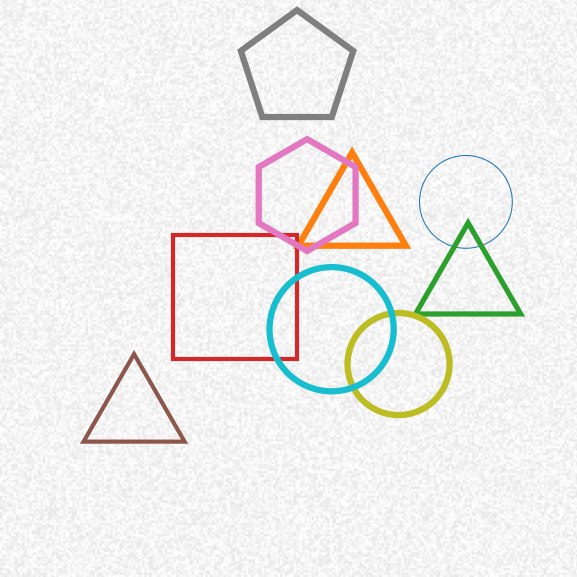[{"shape": "circle", "thickness": 0.5, "radius": 0.4, "center": [0.807, 0.65]}, {"shape": "triangle", "thickness": 3, "radius": 0.54, "center": [0.61, 0.627]}, {"shape": "triangle", "thickness": 2.5, "radius": 0.53, "center": [0.811, 0.508]}, {"shape": "square", "thickness": 2, "radius": 0.54, "center": [0.407, 0.485]}, {"shape": "triangle", "thickness": 2, "radius": 0.51, "center": [0.232, 0.285]}, {"shape": "hexagon", "thickness": 3, "radius": 0.48, "center": [0.532, 0.661]}, {"shape": "pentagon", "thickness": 3, "radius": 0.51, "center": [0.514, 0.879]}, {"shape": "circle", "thickness": 3, "radius": 0.44, "center": [0.69, 0.369]}, {"shape": "circle", "thickness": 3, "radius": 0.54, "center": [0.574, 0.429]}]